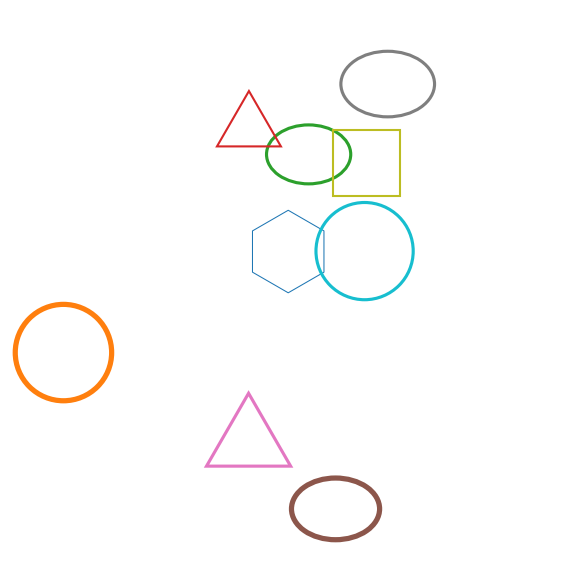[{"shape": "hexagon", "thickness": 0.5, "radius": 0.36, "center": [0.499, 0.564]}, {"shape": "circle", "thickness": 2.5, "radius": 0.42, "center": [0.11, 0.389]}, {"shape": "oval", "thickness": 1.5, "radius": 0.36, "center": [0.534, 0.732]}, {"shape": "triangle", "thickness": 1, "radius": 0.32, "center": [0.431, 0.778]}, {"shape": "oval", "thickness": 2.5, "radius": 0.38, "center": [0.581, 0.118]}, {"shape": "triangle", "thickness": 1.5, "radius": 0.42, "center": [0.43, 0.234]}, {"shape": "oval", "thickness": 1.5, "radius": 0.41, "center": [0.671, 0.854]}, {"shape": "square", "thickness": 1, "radius": 0.29, "center": [0.635, 0.717]}, {"shape": "circle", "thickness": 1.5, "radius": 0.42, "center": [0.631, 0.564]}]